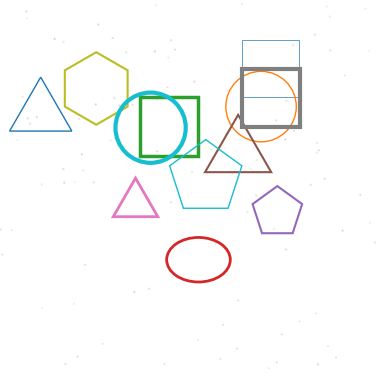[{"shape": "triangle", "thickness": 1, "radius": 0.47, "center": [0.106, 0.706]}, {"shape": "square", "thickness": 0.5, "radius": 0.38, "center": [0.702, 0.822]}, {"shape": "circle", "thickness": 1, "radius": 0.46, "center": [0.678, 0.723]}, {"shape": "square", "thickness": 2.5, "radius": 0.38, "center": [0.439, 0.672]}, {"shape": "oval", "thickness": 2, "radius": 0.41, "center": [0.516, 0.325]}, {"shape": "pentagon", "thickness": 1.5, "radius": 0.34, "center": [0.72, 0.449]}, {"shape": "triangle", "thickness": 1.5, "radius": 0.5, "center": [0.619, 0.602]}, {"shape": "triangle", "thickness": 2, "radius": 0.33, "center": [0.352, 0.471]}, {"shape": "square", "thickness": 3, "radius": 0.37, "center": [0.703, 0.746]}, {"shape": "hexagon", "thickness": 1.5, "radius": 0.47, "center": [0.25, 0.77]}, {"shape": "circle", "thickness": 3, "radius": 0.46, "center": [0.391, 0.668]}, {"shape": "pentagon", "thickness": 1, "radius": 0.49, "center": [0.534, 0.539]}]